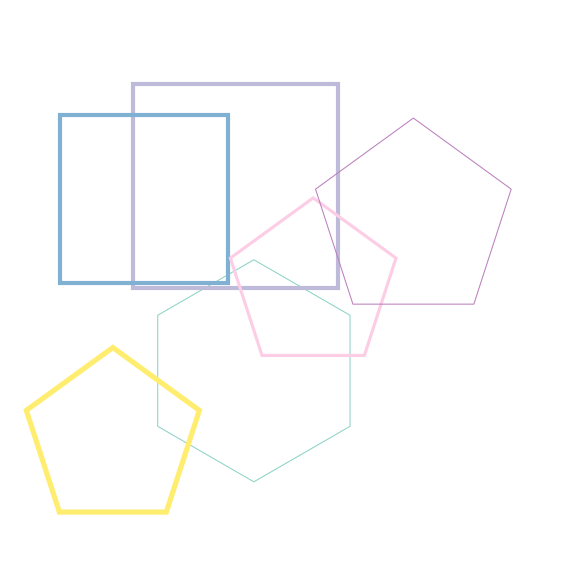[{"shape": "hexagon", "thickness": 0.5, "radius": 0.96, "center": [0.44, 0.357]}, {"shape": "square", "thickness": 2, "radius": 0.88, "center": [0.408, 0.677]}, {"shape": "square", "thickness": 2, "radius": 0.73, "center": [0.25, 0.655]}, {"shape": "pentagon", "thickness": 1.5, "radius": 0.75, "center": [0.542, 0.506]}, {"shape": "pentagon", "thickness": 0.5, "radius": 0.89, "center": [0.716, 0.617]}, {"shape": "pentagon", "thickness": 2.5, "radius": 0.79, "center": [0.195, 0.24]}]